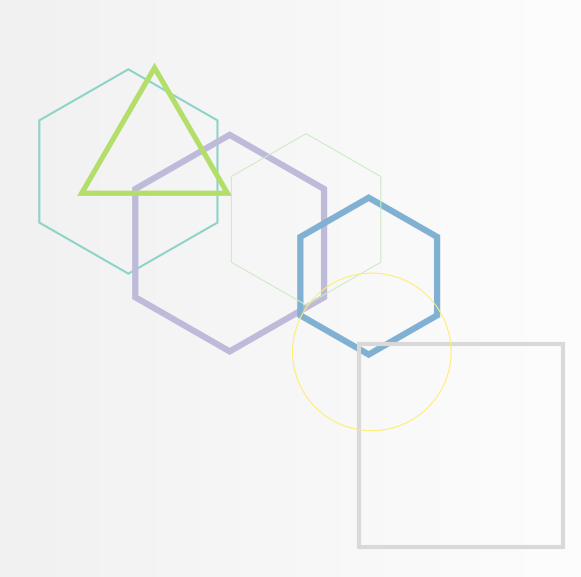[{"shape": "hexagon", "thickness": 1, "radius": 0.88, "center": [0.221, 0.702]}, {"shape": "hexagon", "thickness": 3, "radius": 0.94, "center": [0.395, 0.578]}, {"shape": "hexagon", "thickness": 3, "radius": 0.68, "center": [0.634, 0.521]}, {"shape": "triangle", "thickness": 2.5, "radius": 0.72, "center": [0.266, 0.737]}, {"shape": "square", "thickness": 2, "radius": 0.88, "center": [0.794, 0.228]}, {"shape": "hexagon", "thickness": 0.5, "radius": 0.74, "center": [0.527, 0.619]}, {"shape": "circle", "thickness": 0.5, "radius": 0.68, "center": [0.64, 0.39]}]